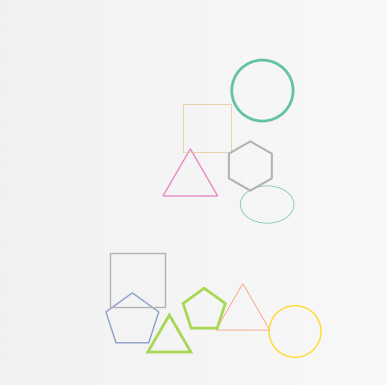[{"shape": "circle", "thickness": 2, "radius": 0.4, "center": [0.677, 0.765]}, {"shape": "oval", "thickness": 0.5, "radius": 0.35, "center": [0.689, 0.469]}, {"shape": "triangle", "thickness": 0.5, "radius": 0.4, "center": [0.627, 0.183]}, {"shape": "pentagon", "thickness": 1, "radius": 0.36, "center": [0.342, 0.168]}, {"shape": "triangle", "thickness": 1, "radius": 0.41, "center": [0.491, 0.532]}, {"shape": "pentagon", "thickness": 2, "radius": 0.29, "center": [0.527, 0.194]}, {"shape": "triangle", "thickness": 2, "radius": 0.32, "center": [0.437, 0.118]}, {"shape": "circle", "thickness": 1, "radius": 0.34, "center": [0.761, 0.139]}, {"shape": "square", "thickness": 0.5, "radius": 0.32, "center": [0.534, 0.667]}, {"shape": "hexagon", "thickness": 1.5, "radius": 0.32, "center": [0.646, 0.569]}, {"shape": "square", "thickness": 1, "radius": 0.36, "center": [0.356, 0.273]}]